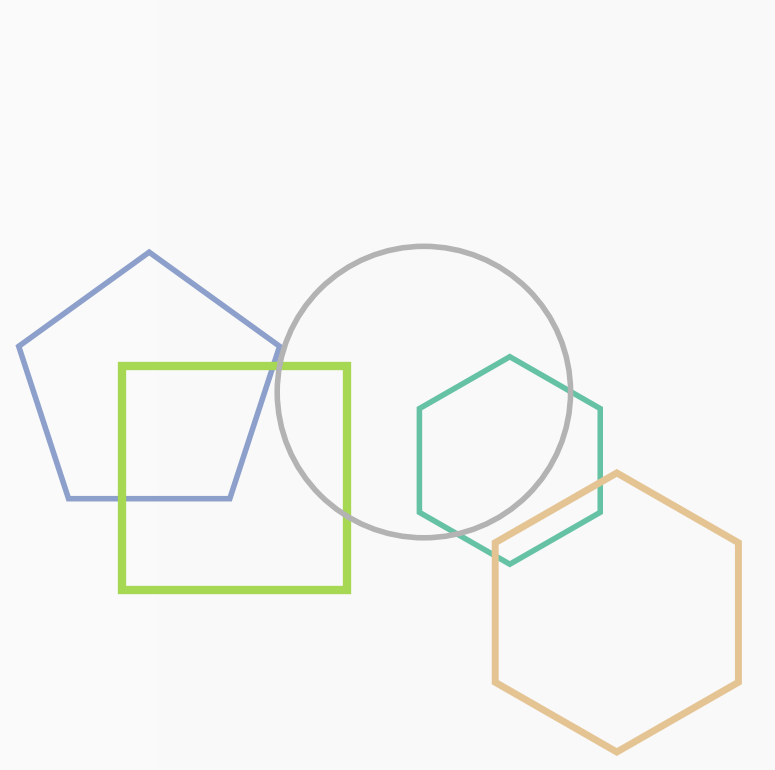[{"shape": "hexagon", "thickness": 2, "radius": 0.67, "center": [0.658, 0.402]}, {"shape": "pentagon", "thickness": 2, "radius": 0.88, "center": [0.192, 0.496]}, {"shape": "square", "thickness": 3, "radius": 0.73, "center": [0.303, 0.379]}, {"shape": "hexagon", "thickness": 2.5, "radius": 0.91, "center": [0.796, 0.205]}, {"shape": "circle", "thickness": 2, "radius": 0.95, "center": [0.547, 0.491]}]